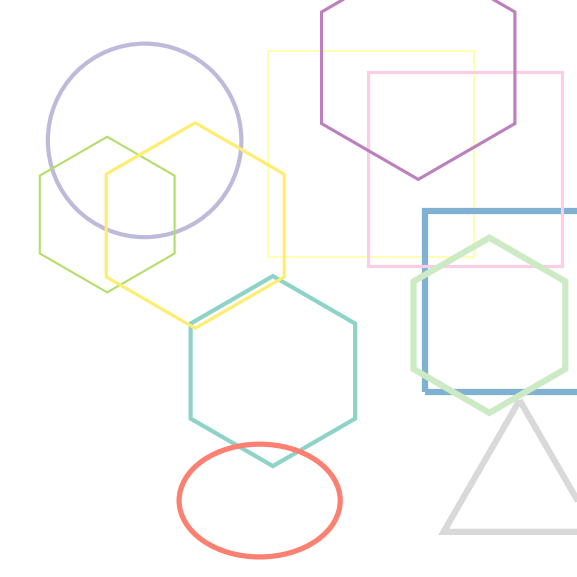[{"shape": "hexagon", "thickness": 2, "radius": 0.82, "center": [0.473, 0.357]}, {"shape": "square", "thickness": 1, "radius": 0.89, "center": [0.642, 0.732]}, {"shape": "circle", "thickness": 2, "radius": 0.84, "center": [0.25, 0.756]}, {"shape": "oval", "thickness": 2.5, "radius": 0.7, "center": [0.45, 0.132]}, {"shape": "square", "thickness": 3, "radius": 0.78, "center": [0.893, 0.477]}, {"shape": "hexagon", "thickness": 1, "radius": 0.67, "center": [0.186, 0.628]}, {"shape": "square", "thickness": 1.5, "radius": 0.84, "center": [0.805, 0.707]}, {"shape": "triangle", "thickness": 3, "radius": 0.76, "center": [0.9, 0.154]}, {"shape": "hexagon", "thickness": 1.5, "radius": 0.97, "center": [0.724, 0.882]}, {"shape": "hexagon", "thickness": 3, "radius": 0.76, "center": [0.847, 0.436]}, {"shape": "hexagon", "thickness": 1.5, "radius": 0.89, "center": [0.338, 0.609]}]